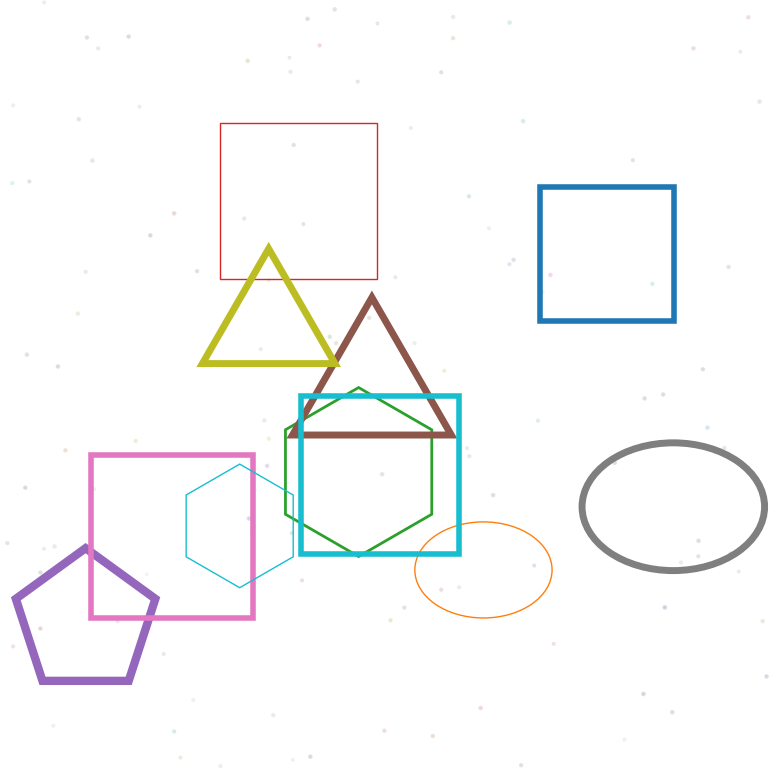[{"shape": "square", "thickness": 2, "radius": 0.44, "center": [0.788, 0.67]}, {"shape": "oval", "thickness": 0.5, "radius": 0.45, "center": [0.628, 0.26]}, {"shape": "hexagon", "thickness": 1, "radius": 0.55, "center": [0.466, 0.387]}, {"shape": "square", "thickness": 0.5, "radius": 0.51, "center": [0.388, 0.739]}, {"shape": "pentagon", "thickness": 3, "radius": 0.48, "center": [0.111, 0.193]}, {"shape": "triangle", "thickness": 2.5, "radius": 0.6, "center": [0.483, 0.495]}, {"shape": "square", "thickness": 2, "radius": 0.53, "center": [0.223, 0.303]}, {"shape": "oval", "thickness": 2.5, "radius": 0.59, "center": [0.874, 0.342]}, {"shape": "triangle", "thickness": 2.5, "radius": 0.5, "center": [0.349, 0.578]}, {"shape": "square", "thickness": 2, "radius": 0.51, "center": [0.494, 0.383]}, {"shape": "hexagon", "thickness": 0.5, "radius": 0.4, "center": [0.311, 0.317]}]